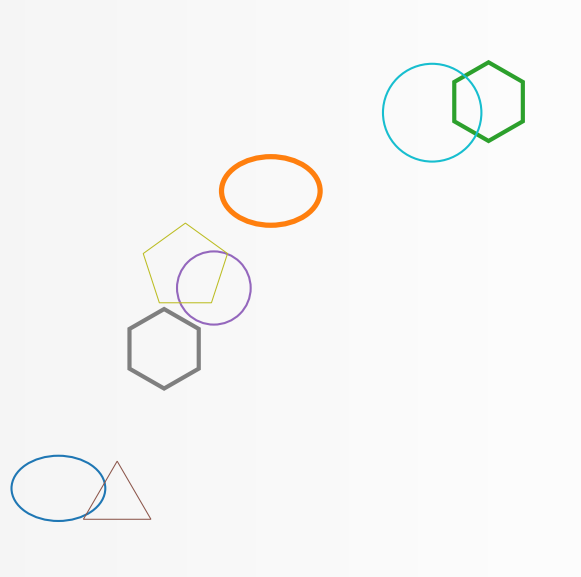[{"shape": "oval", "thickness": 1, "radius": 0.4, "center": [0.1, 0.153]}, {"shape": "oval", "thickness": 2.5, "radius": 0.42, "center": [0.466, 0.668]}, {"shape": "hexagon", "thickness": 2, "radius": 0.34, "center": [0.841, 0.823]}, {"shape": "circle", "thickness": 1, "radius": 0.32, "center": [0.368, 0.5]}, {"shape": "triangle", "thickness": 0.5, "radius": 0.34, "center": [0.202, 0.134]}, {"shape": "hexagon", "thickness": 2, "radius": 0.34, "center": [0.282, 0.395]}, {"shape": "pentagon", "thickness": 0.5, "radius": 0.38, "center": [0.319, 0.537]}, {"shape": "circle", "thickness": 1, "radius": 0.42, "center": [0.744, 0.804]}]